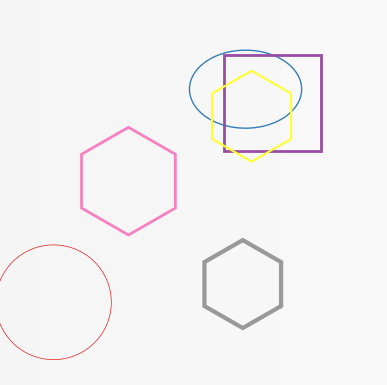[{"shape": "circle", "thickness": 0.5, "radius": 0.75, "center": [0.138, 0.215]}, {"shape": "oval", "thickness": 1, "radius": 0.72, "center": [0.634, 0.768]}, {"shape": "square", "thickness": 2, "radius": 0.62, "center": [0.703, 0.733]}, {"shape": "hexagon", "thickness": 1.5, "radius": 0.59, "center": [0.649, 0.698]}, {"shape": "hexagon", "thickness": 2, "radius": 0.7, "center": [0.331, 0.529]}, {"shape": "hexagon", "thickness": 3, "radius": 0.57, "center": [0.626, 0.262]}]